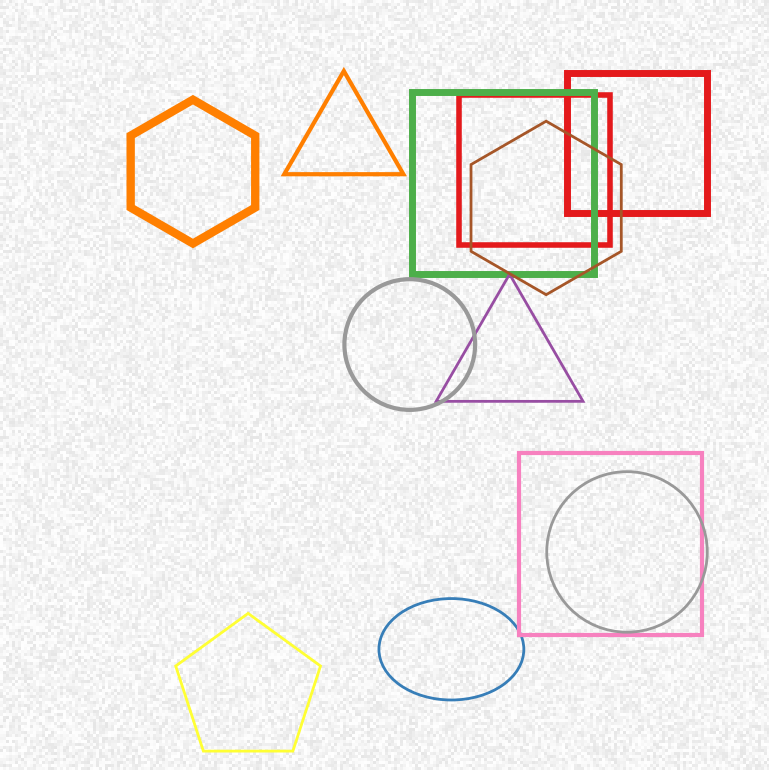[{"shape": "square", "thickness": 2, "radius": 0.49, "center": [0.695, 0.779]}, {"shape": "square", "thickness": 2.5, "radius": 0.45, "center": [0.827, 0.814]}, {"shape": "oval", "thickness": 1, "radius": 0.47, "center": [0.586, 0.157]}, {"shape": "square", "thickness": 2.5, "radius": 0.59, "center": [0.653, 0.762]}, {"shape": "triangle", "thickness": 1, "radius": 0.55, "center": [0.662, 0.534]}, {"shape": "hexagon", "thickness": 3, "radius": 0.47, "center": [0.251, 0.777]}, {"shape": "triangle", "thickness": 1.5, "radius": 0.45, "center": [0.447, 0.818]}, {"shape": "pentagon", "thickness": 1, "radius": 0.49, "center": [0.322, 0.105]}, {"shape": "hexagon", "thickness": 1, "radius": 0.56, "center": [0.709, 0.73]}, {"shape": "square", "thickness": 1.5, "radius": 0.59, "center": [0.793, 0.293]}, {"shape": "circle", "thickness": 1.5, "radius": 0.42, "center": [0.532, 0.553]}, {"shape": "circle", "thickness": 1, "radius": 0.52, "center": [0.814, 0.283]}]